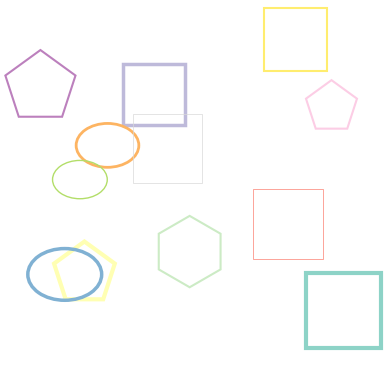[{"shape": "square", "thickness": 3, "radius": 0.48, "center": [0.892, 0.193]}, {"shape": "pentagon", "thickness": 3, "radius": 0.41, "center": [0.219, 0.29]}, {"shape": "square", "thickness": 2.5, "radius": 0.4, "center": [0.401, 0.755]}, {"shape": "square", "thickness": 0.5, "radius": 0.45, "center": [0.747, 0.418]}, {"shape": "oval", "thickness": 2.5, "radius": 0.48, "center": [0.168, 0.287]}, {"shape": "oval", "thickness": 2, "radius": 0.41, "center": [0.279, 0.622]}, {"shape": "oval", "thickness": 1, "radius": 0.36, "center": [0.208, 0.534]}, {"shape": "pentagon", "thickness": 1.5, "radius": 0.35, "center": [0.861, 0.722]}, {"shape": "square", "thickness": 0.5, "radius": 0.45, "center": [0.434, 0.614]}, {"shape": "pentagon", "thickness": 1.5, "radius": 0.48, "center": [0.105, 0.774]}, {"shape": "hexagon", "thickness": 1.5, "radius": 0.46, "center": [0.493, 0.347]}, {"shape": "square", "thickness": 1.5, "radius": 0.41, "center": [0.767, 0.897]}]